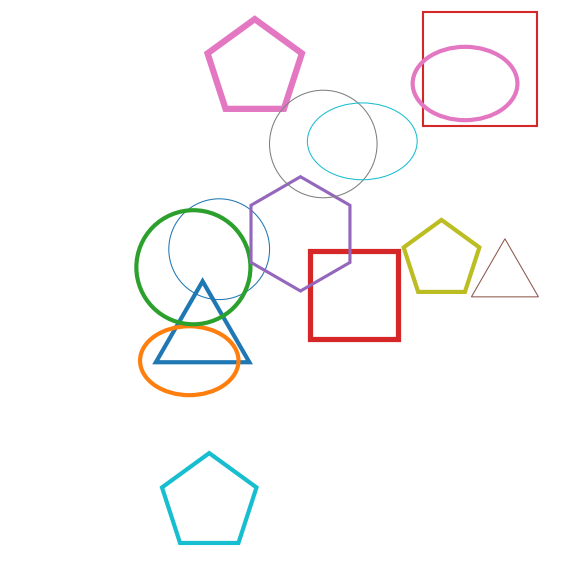[{"shape": "triangle", "thickness": 2, "radius": 0.47, "center": [0.351, 0.419]}, {"shape": "circle", "thickness": 0.5, "radius": 0.44, "center": [0.38, 0.568]}, {"shape": "oval", "thickness": 2, "radius": 0.43, "center": [0.328, 0.375]}, {"shape": "circle", "thickness": 2, "radius": 0.49, "center": [0.335, 0.536]}, {"shape": "square", "thickness": 1, "radius": 0.49, "center": [0.831, 0.88]}, {"shape": "square", "thickness": 2.5, "radius": 0.38, "center": [0.613, 0.489]}, {"shape": "hexagon", "thickness": 1.5, "radius": 0.49, "center": [0.52, 0.594]}, {"shape": "triangle", "thickness": 0.5, "radius": 0.34, "center": [0.874, 0.519]}, {"shape": "oval", "thickness": 2, "radius": 0.45, "center": [0.805, 0.855]}, {"shape": "pentagon", "thickness": 3, "radius": 0.43, "center": [0.441, 0.88]}, {"shape": "circle", "thickness": 0.5, "radius": 0.47, "center": [0.56, 0.75]}, {"shape": "pentagon", "thickness": 2, "radius": 0.34, "center": [0.765, 0.549]}, {"shape": "oval", "thickness": 0.5, "radius": 0.48, "center": [0.627, 0.754]}, {"shape": "pentagon", "thickness": 2, "radius": 0.43, "center": [0.362, 0.129]}]